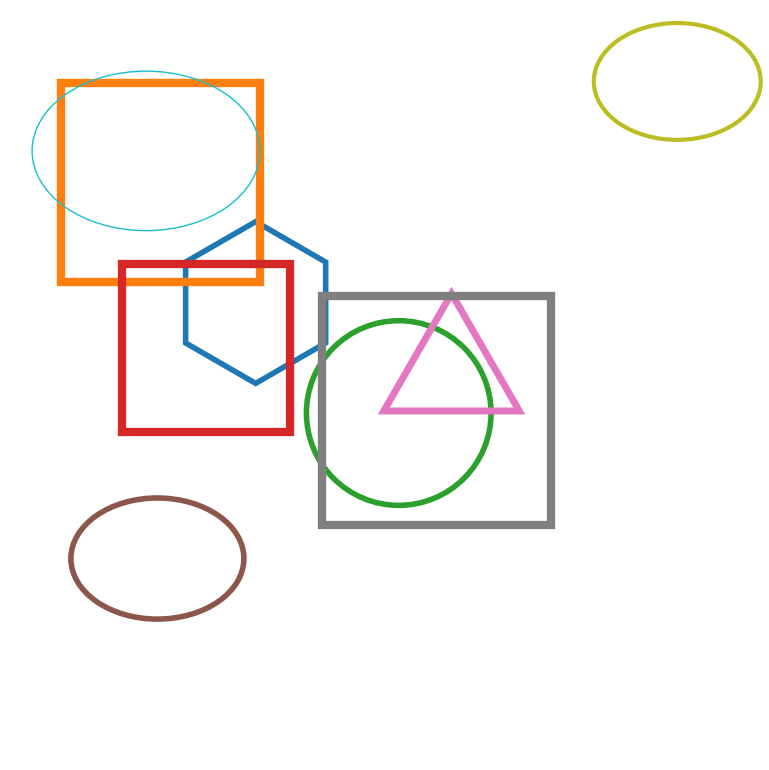[{"shape": "hexagon", "thickness": 2, "radius": 0.53, "center": [0.332, 0.607]}, {"shape": "square", "thickness": 3, "radius": 0.65, "center": [0.208, 0.763]}, {"shape": "circle", "thickness": 2, "radius": 0.6, "center": [0.518, 0.464]}, {"shape": "square", "thickness": 3, "radius": 0.54, "center": [0.267, 0.548]}, {"shape": "oval", "thickness": 2, "radius": 0.56, "center": [0.204, 0.275]}, {"shape": "triangle", "thickness": 2.5, "radius": 0.51, "center": [0.586, 0.517]}, {"shape": "square", "thickness": 3, "radius": 0.74, "center": [0.567, 0.467]}, {"shape": "oval", "thickness": 1.5, "radius": 0.54, "center": [0.88, 0.894]}, {"shape": "oval", "thickness": 0.5, "radius": 0.74, "center": [0.19, 0.804]}]